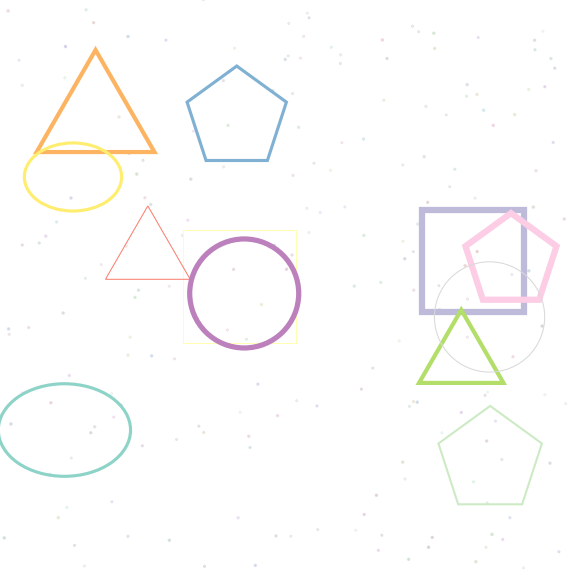[{"shape": "oval", "thickness": 1.5, "radius": 0.57, "center": [0.112, 0.254]}, {"shape": "square", "thickness": 0.5, "radius": 0.49, "center": [0.415, 0.502]}, {"shape": "square", "thickness": 3, "radius": 0.44, "center": [0.819, 0.547]}, {"shape": "triangle", "thickness": 0.5, "radius": 0.42, "center": [0.256, 0.558]}, {"shape": "pentagon", "thickness": 1.5, "radius": 0.45, "center": [0.41, 0.794]}, {"shape": "triangle", "thickness": 2, "radius": 0.59, "center": [0.165, 0.795]}, {"shape": "triangle", "thickness": 2, "radius": 0.42, "center": [0.799, 0.378]}, {"shape": "pentagon", "thickness": 3, "radius": 0.41, "center": [0.885, 0.547]}, {"shape": "circle", "thickness": 0.5, "radius": 0.48, "center": [0.848, 0.45]}, {"shape": "circle", "thickness": 2.5, "radius": 0.47, "center": [0.423, 0.491]}, {"shape": "pentagon", "thickness": 1, "radius": 0.47, "center": [0.849, 0.202]}, {"shape": "oval", "thickness": 1.5, "radius": 0.42, "center": [0.126, 0.693]}]